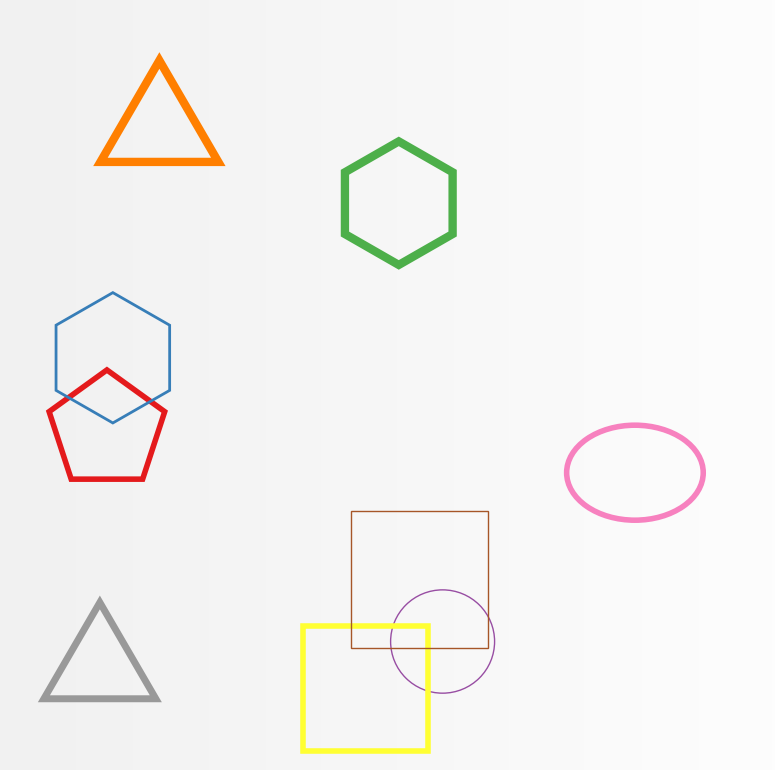[{"shape": "pentagon", "thickness": 2, "radius": 0.39, "center": [0.138, 0.441]}, {"shape": "hexagon", "thickness": 1, "radius": 0.42, "center": [0.146, 0.535]}, {"shape": "hexagon", "thickness": 3, "radius": 0.4, "center": [0.515, 0.736]}, {"shape": "circle", "thickness": 0.5, "radius": 0.34, "center": [0.571, 0.167]}, {"shape": "triangle", "thickness": 3, "radius": 0.44, "center": [0.206, 0.834]}, {"shape": "square", "thickness": 2, "radius": 0.4, "center": [0.472, 0.106]}, {"shape": "square", "thickness": 0.5, "radius": 0.44, "center": [0.541, 0.247]}, {"shape": "oval", "thickness": 2, "radius": 0.44, "center": [0.819, 0.386]}, {"shape": "triangle", "thickness": 2.5, "radius": 0.42, "center": [0.129, 0.134]}]